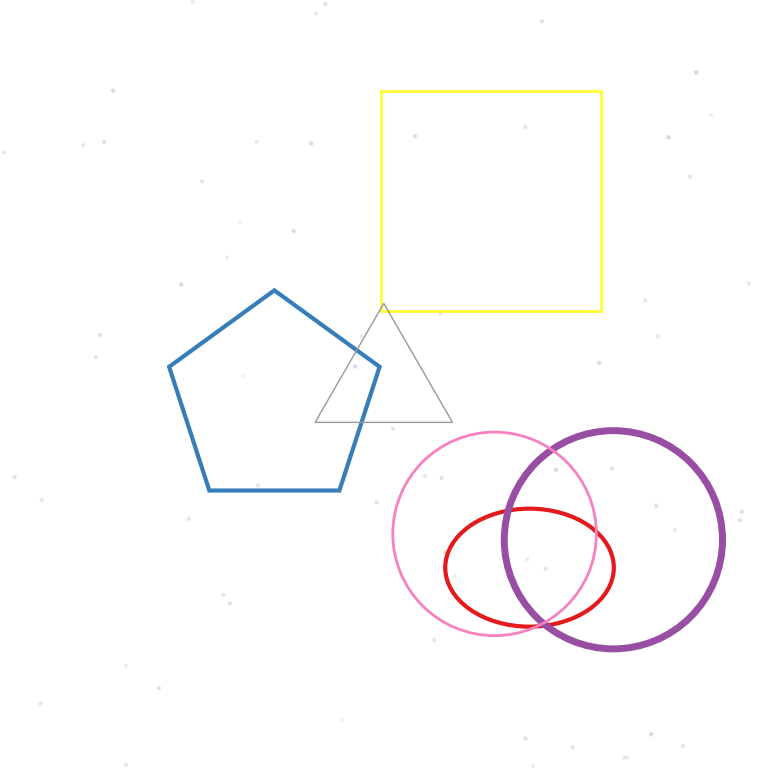[{"shape": "oval", "thickness": 1.5, "radius": 0.55, "center": [0.688, 0.263]}, {"shape": "pentagon", "thickness": 1.5, "radius": 0.72, "center": [0.356, 0.479]}, {"shape": "circle", "thickness": 2.5, "radius": 0.71, "center": [0.797, 0.299]}, {"shape": "square", "thickness": 1, "radius": 0.72, "center": [0.638, 0.739]}, {"shape": "circle", "thickness": 1, "radius": 0.66, "center": [0.642, 0.307]}, {"shape": "triangle", "thickness": 0.5, "radius": 0.52, "center": [0.498, 0.503]}]